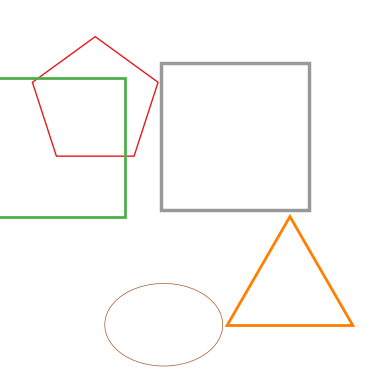[{"shape": "pentagon", "thickness": 1, "radius": 0.86, "center": [0.247, 0.733]}, {"shape": "square", "thickness": 2, "radius": 0.9, "center": [0.144, 0.616]}, {"shape": "triangle", "thickness": 2, "radius": 0.94, "center": [0.753, 0.249]}, {"shape": "oval", "thickness": 0.5, "radius": 0.77, "center": [0.425, 0.157]}, {"shape": "square", "thickness": 2.5, "radius": 0.96, "center": [0.611, 0.646]}]